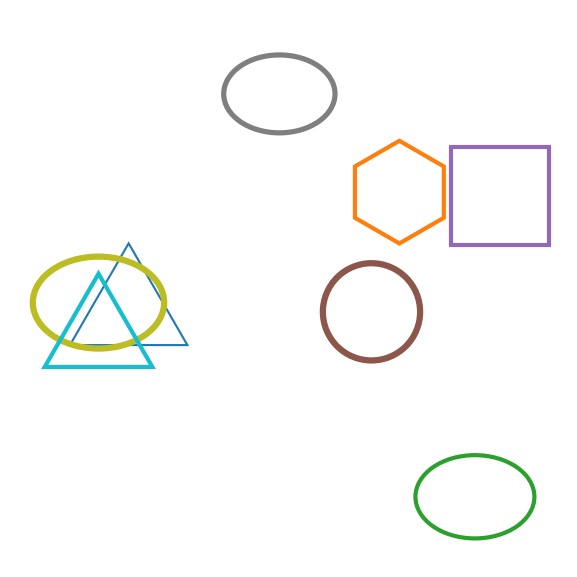[{"shape": "triangle", "thickness": 1, "radius": 0.59, "center": [0.223, 0.46]}, {"shape": "hexagon", "thickness": 2, "radius": 0.44, "center": [0.692, 0.666]}, {"shape": "oval", "thickness": 2, "radius": 0.51, "center": [0.822, 0.139]}, {"shape": "square", "thickness": 2, "radius": 0.42, "center": [0.866, 0.66]}, {"shape": "circle", "thickness": 3, "radius": 0.42, "center": [0.643, 0.459]}, {"shape": "oval", "thickness": 2.5, "radius": 0.48, "center": [0.484, 0.837]}, {"shape": "oval", "thickness": 3, "radius": 0.57, "center": [0.171, 0.475]}, {"shape": "triangle", "thickness": 2, "radius": 0.54, "center": [0.171, 0.418]}]